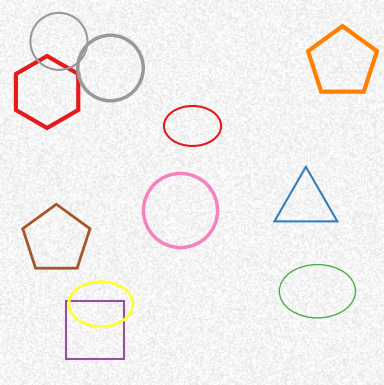[{"shape": "hexagon", "thickness": 3, "radius": 0.47, "center": [0.122, 0.761]}, {"shape": "oval", "thickness": 1.5, "radius": 0.37, "center": [0.5, 0.673]}, {"shape": "triangle", "thickness": 1.5, "radius": 0.47, "center": [0.794, 0.472]}, {"shape": "oval", "thickness": 1, "radius": 0.49, "center": [0.824, 0.244]}, {"shape": "square", "thickness": 1.5, "radius": 0.38, "center": [0.248, 0.142]}, {"shape": "pentagon", "thickness": 3, "radius": 0.47, "center": [0.89, 0.838]}, {"shape": "oval", "thickness": 2, "radius": 0.42, "center": [0.262, 0.21]}, {"shape": "pentagon", "thickness": 2, "radius": 0.46, "center": [0.146, 0.378]}, {"shape": "circle", "thickness": 2.5, "radius": 0.48, "center": [0.469, 0.453]}, {"shape": "circle", "thickness": 1.5, "radius": 0.37, "center": [0.153, 0.893]}, {"shape": "circle", "thickness": 2.5, "radius": 0.43, "center": [0.287, 0.823]}]